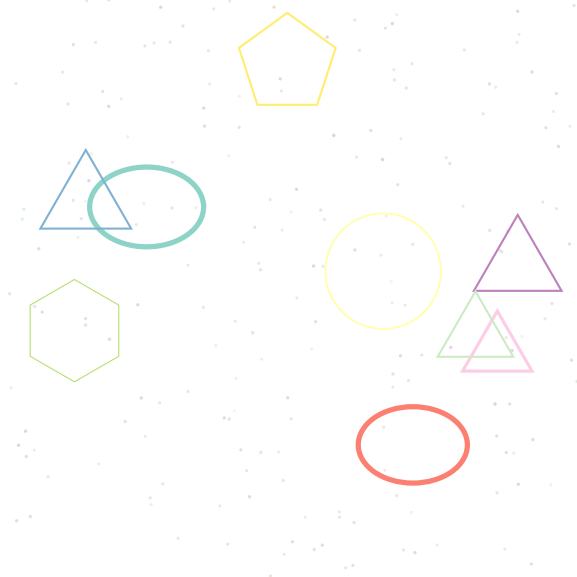[{"shape": "oval", "thickness": 2.5, "radius": 0.49, "center": [0.254, 0.641]}, {"shape": "circle", "thickness": 1, "radius": 0.5, "center": [0.663, 0.53]}, {"shape": "oval", "thickness": 2.5, "radius": 0.47, "center": [0.715, 0.229]}, {"shape": "triangle", "thickness": 1, "radius": 0.45, "center": [0.149, 0.649]}, {"shape": "hexagon", "thickness": 0.5, "radius": 0.44, "center": [0.129, 0.427]}, {"shape": "triangle", "thickness": 1.5, "radius": 0.35, "center": [0.861, 0.391]}, {"shape": "triangle", "thickness": 1, "radius": 0.44, "center": [0.896, 0.539]}, {"shape": "triangle", "thickness": 1, "radius": 0.38, "center": [0.823, 0.419]}, {"shape": "pentagon", "thickness": 1, "radius": 0.44, "center": [0.497, 0.889]}]